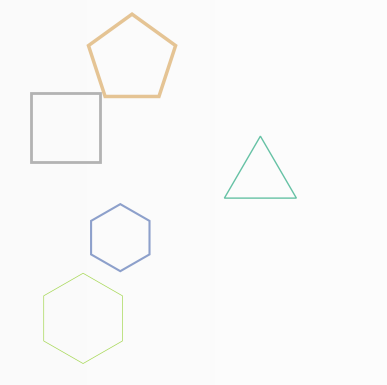[{"shape": "triangle", "thickness": 1, "radius": 0.54, "center": [0.672, 0.539]}, {"shape": "hexagon", "thickness": 1.5, "radius": 0.44, "center": [0.31, 0.383]}, {"shape": "hexagon", "thickness": 0.5, "radius": 0.59, "center": [0.214, 0.173]}, {"shape": "pentagon", "thickness": 2.5, "radius": 0.59, "center": [0.341, 0.845]}, {"shape": "square", "thickness": 2, "radius": 0.45, "center": [0.17, 0.669]}]